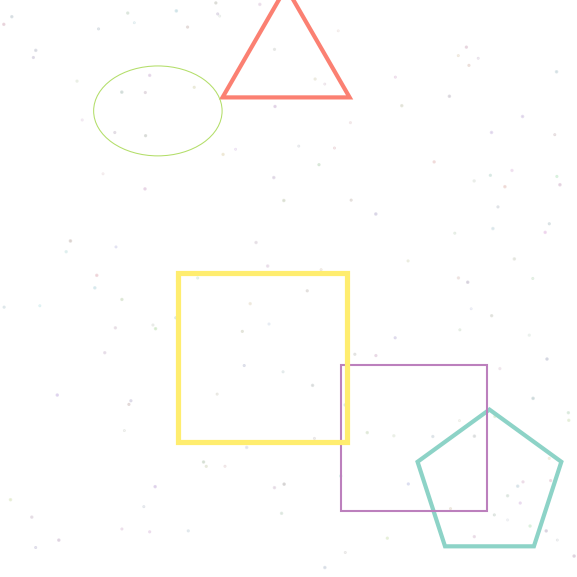[{"shape": "pentagon", "thickness": 2, "radius": 0.65, "center": [0.848, 0.159]}, {"shape": "triangle", "thickness": 2, "radius": 0.64, "center": [0.495, 0.894]}, {"shape": "oval", "thickness": 0.5, "radius": 0.56, "center": [0.273, 0.807]}, {"shape": "square", "thickness": 1, "radius": 0.63, "center": [0.716, 0.241]}, {"shape": "square", "thickness": 2.5, "radius": 0.73, "center": [0.454, 0.38]}]